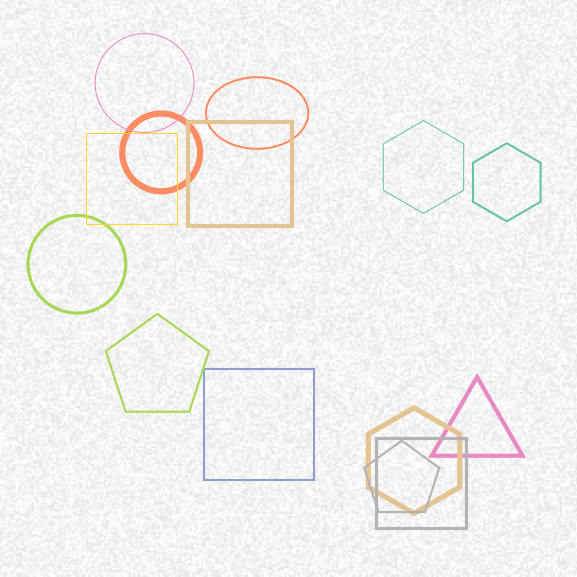[{"shape": "hexagon", "thickness": 0.5, "radius": 0.4, "center": [0.733, 0.71]}, {"shape": "hexagon", "thickness": 1, "radius": 0.34, "center": [0.878, 0.683]}, {"shape": "oval", "thickness": 1, "radius": 0.44, "center": [0.445, 0.803]}, {"shape": "circle", "thickness": 3, "radius": 0.34, "center": [0.279, 0.735]}, {"shape": "square", "thickness": 1, "radius": 0.48, "center": [0.448, 0.264]}, {"shape": "circle", "thickness": 0.5, "radius": 0.43, "center": [0.25, 0.855]}, {"shape": "triangle", "thickness": 2, "radius": 0.45, "center": [0.826, 0.255]}, {"shape": "circle", "thickness": 1.5, "radius": 0.42, "center": [0.133, 0.542]}, {"shape": "pentagon", "thickness": 1, "radius": 0.47, "center": [0.273, 0.362]}, {"shape": "square", "thickness": 0.5, "radius": 0.39, "center": [0.228, 0.69]}, {"shape": "square", "thickness": 2, "radius": 0.45, "center": [0.416, 0.698]}, {"shape": "hexagon", "thickness": 2.5, "radius": 0.46, "center": [0.717, 0.202]}, {"shape": "square", "thickness": 1.5, "radius": 0.39, "center": [0.73, 0.163]}, {"shape": "pentagon", "thickness": 1, "radius": 0.34, "center": [0.696, 0.168]}]